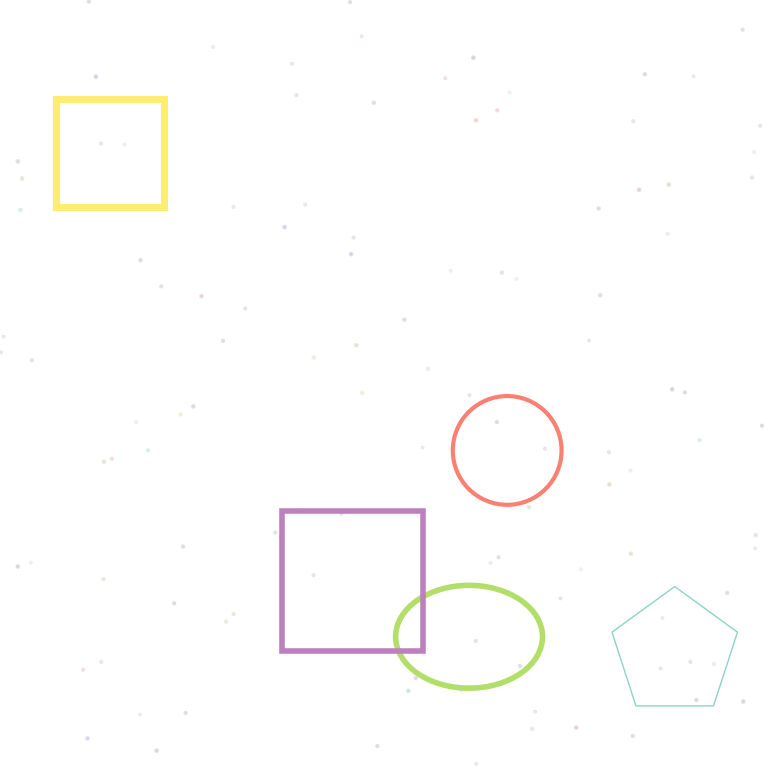[{"shape": "pentagon", "thickness": 0.5, "radius": 0.43, "center": [0.876, 0.153]}, {"shape": "circle", "thickness": 1.5, "radius": 0.35, "center": [0.659, 0.415]}, {"shape": "oval", "thickness": 2, "radius": 0.48, "center": [0.609, 0.173]}, {"shape": "square", "thickness": 2, "radius": 0.46, "center": [0.458, 0.245]}, {"shape": "square", "thickness": 2.5, "radius": 0.35, "center": [0.143, 0.802]}]